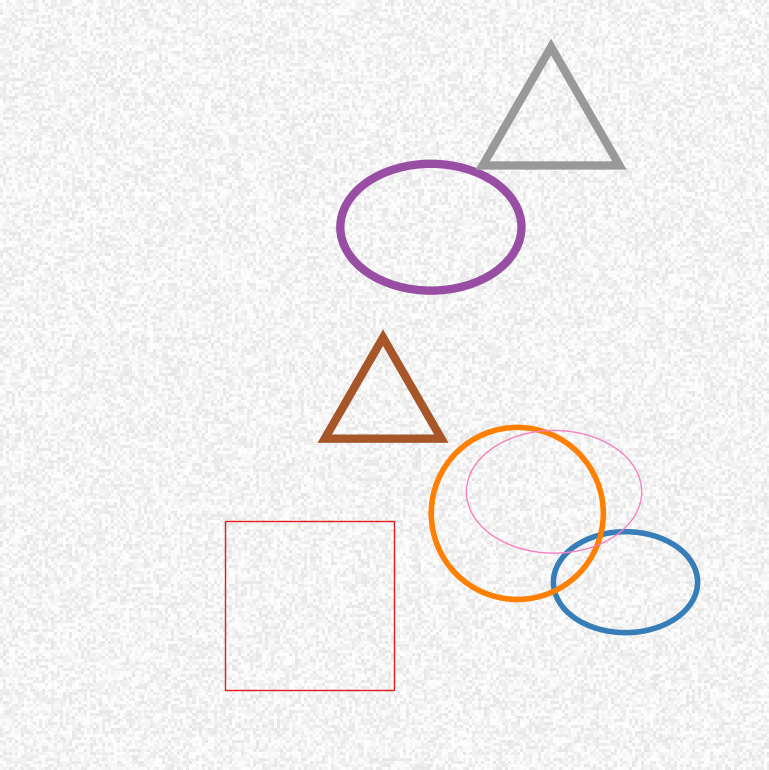[{"shape": "square", "thickness": 0.5, "radius": 0.55, "center": [0.402, 0.213]}, {"shape": "oval", "thickness": 2, "radius": 0.47, "center": [0.812, 0.244]}, {"shape": "oval", "thickness": 3, "radius": 0.59, "center": [0.56, 0.705]}, {"shape": "circle", "thickness": 2, "radius": 0.56, "center": [0.672, 0.333]}, {"shape": "triangle", "thickness": 3, "radius": 0.44, "center": [0.497, 0.474]}, {"shape": "oval", "thickness": 0.5, "radius": 0.57, "center": [0.72, 0.361]}, {"shape": "triangle", "thickness": 3, "radius": 0.51, "center": [0.716, 0.836]}]